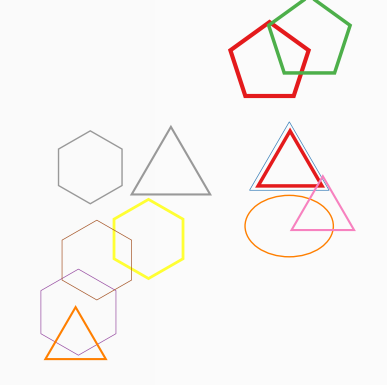[{"shape": "pentagon", "thickness": 3, "radius": 0.53, "center": [0.696, 0.837]}, {"shape": "triangle", "thickness": 2.5, "radius": 0.48, "center": [0.749, 0.565]}, {"shape": "triangle", "thickness": 0.5, "radius": 0.59, "center": [0.747, 0.565]}, {"shape": "pentagon", "thickness": 2.5, "radius": 0.55, "center": [0.798, 0.9]}, {"shape": "hexagon", "thickness": 0.5, "radius": 0.56, "center": [0.202, 0.189]}, {"shape": "triangle", "thickness": 1.5, "radius": 0.45, "center": [0.195, 0.112]}, {"shape": "oval", "thickness": 1, "radius": 0.57, "center": [0.746, 0.413]}, {"shape": "hexagon", "thickness": 2, "radius": 0.51, "center": [0.383, 0.379]}, {"shape": "hexagon", "thickness": 0.5, "radius": 0.52, "center": [0.25, 0.324]}, {"shape": "triangle", "thickness": 1.5, "radius": 0.47, "center": [0.833, 0.449]}, {"shape": "hexagon", "thickness": 1, "radius": 0.47, "center": [0.233, 0.565]}, {"shape": "triangle", "thickness": 1.5, "radius": 0.59, "center": [0.441, 0.553]}]